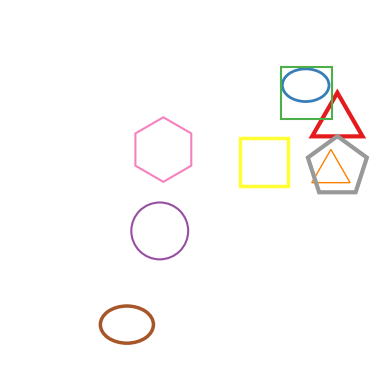[{"shape": "triangle", "thickness": 3, "radius": 0.38, "center": [0.876, 0.684]}, {"shape": "oval", "thickness": 2, "radius": 0.3, "center": [0.794, 0.779]}, {"shape": "square", "thickness": 1.5, "radius": 0.33, "center": [0.797, 0.759]}, {"shape": "circle", "thickness": 1.5, "radius": 0.37, "center": [0.415, 0.4]}, {"shape": "triangle", "thickness": 1, "radius": 0.29, "center": [0.86, 0.554]}, {"shape": "square", "thickness": 2.5, "radius": 0.31, "center": [0.686, 0.58]}, {"shape": "oval", "thickness": 2.5, "radius": 0.34, "center": [0.33, 0.157]}, {"shape": "hexagon", "thickness": 1.5, "radius": 0.42, "center": [0.424, 0.612]}, {"shape": "pentagon", "thickness": 3, "radius": 0.4, "center": [0.876, 0.566]}]